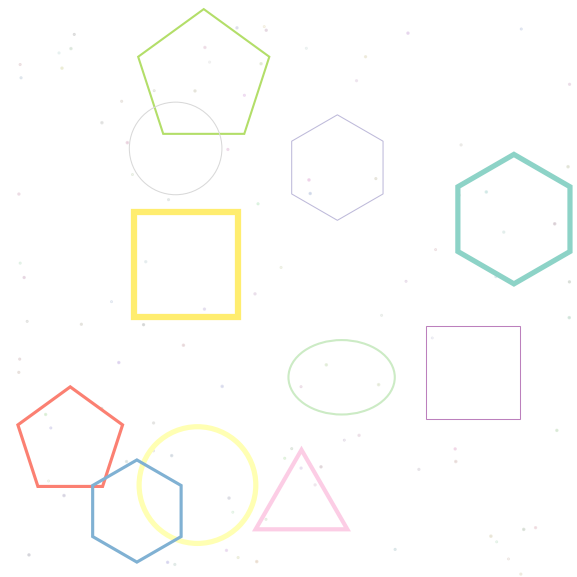[{"shape": "hexagon", "thickness": 2.5, "radius": 0.56, "center": [0.89, 0.62]}, {"shape": "circle", "thickness": 2.5, "radius": 0.51, "center": [0.342, 0.159]}, {"shape": "hexagon", "thickness": 0.5, "radius": 0.46, "center": [0.584, 0.709]}, {"shape": "pentagon", "thickness": 1.5, "radius": 0.48, "center": [0.122, 0.234]}, {"shape": "hexagon", "thickness": 1.5, "radius": 0.44, "center": [0.237, 0.114]}, {"shape": "pentagon", "thickness": 1, "radius": 0.6, "center": [0.353, 0.864]}, {"shape": "triangle", "thickness": 2, "radius": 0.46, "center": [0.522, 0.128]}, {"shape": "circle", "thickness": 0.5, "radius": 0.4, "center": [0.304, 0.742]}, {"shape": "square", "thickness": 0.5, "radius": 0.41, "center": [0.819, 0.354]}, {"shape": "oval", "thickness": 1, "radius": 0.46, "center": [0.592, 0.346]}, {"shape": "square", "thickness": 3, "radius": 0.45, "center": [0.322, 0.541]}]